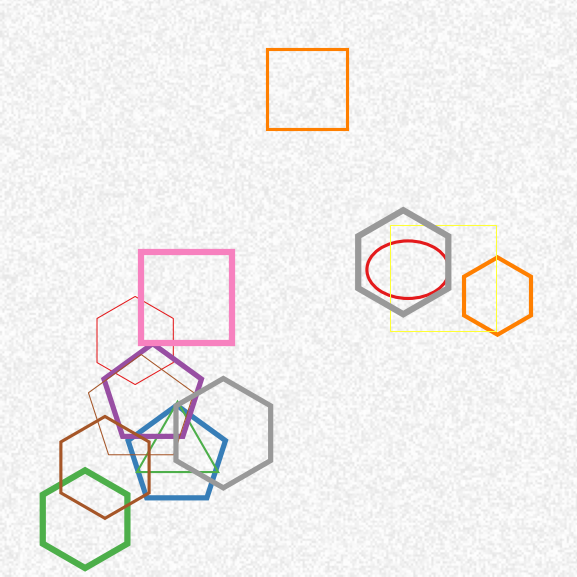[{"shape": "hexagon", "thickness": 0.5, "radius": 0.38, "center": [0.234, 0.41]}, {"shape": "oval", "thickness": 1.5, "radius": 0.36, "center": [0.707, 0.532]}, {"shape": "pentagon", "thickness": 2.5, "radius": 0.44, "center": [0.306, 0.209]}, {"shape": "hexagon", "thickness": 3, "radius": 0.42, "center": [0.147, 0.1]}, {"shape": "triangle", "thickness": 1, "radius": 0.41, "center": [0.307, 0.222]}, {"shape": "pentagon", "thickness": 2.5, "radius": 0.44, "center": [0.264, 0.315]}, {"shape": "square", "thickness": 1.5, "radius": 0.35, "center": [0.532, 0.845]}, {"shape": "hexagon", "thickness": 2, "radius": 0.33, "center": [0.861, 0.487]}, {"shape": "square", "thickness": 0.5, "radius": 0.46, "center": [0.767, 0.518]}, {"shape": "pentagon", "thickness": 0.5, "radius": 0.48, "center": [0.244, 0.289]}, {"shape": "hexagon", "thickness": 1.5, "radius": 0.44, "center": [0.182, 0.19]}, {"shape": "square", "thickness": 3, "radius": 0.39, "center": [0.323, 0.484]}, {"shape": "hexagon", "thickness": 2.5, "radius": 0.47, "center": [0.387, 0.249]}, {"shape": "hexagon", "thickness": 3, "radius": 0.45, "center": [0.698, 0.545]}]